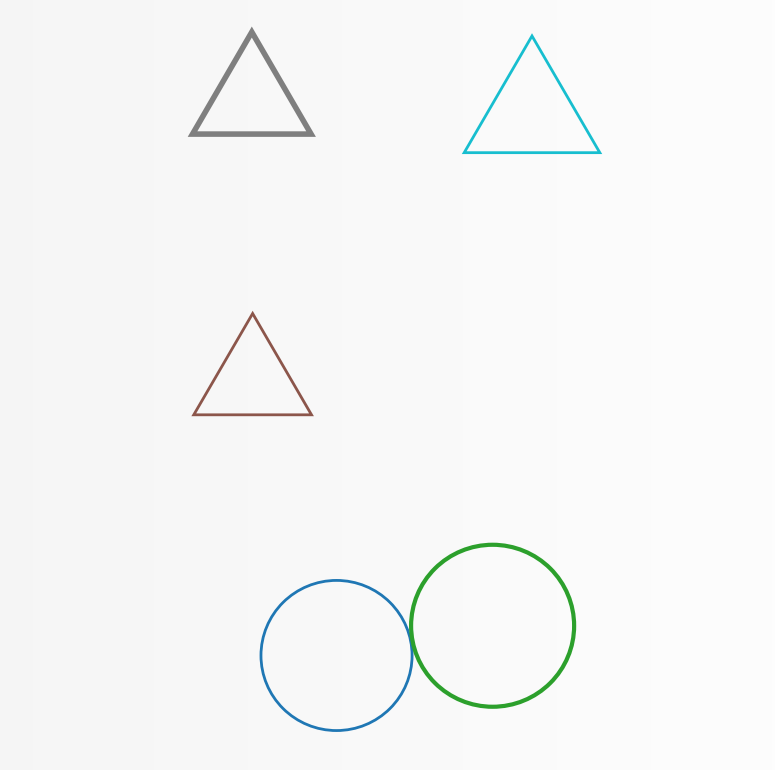[{"shape": "circle", "thickness": 1, "radius": 0.49, "center": [0.434, 0.149]}, {"shape": "circle", "thickness": 1.5, "radius": 0.53, "center": [0.636, 0.187]}, {"shape": "triangle", "thickness": 1, "radius": 0.44, "center": [0.326, 0.505]}, {"shape": "triangle", "thickness": 2, "radius": 0.44, "center": [0.325, 0.87]}, {"shape": "triangle", "thickness": 1, "radius": 0.51, "center": [0.686, 0.852]}]